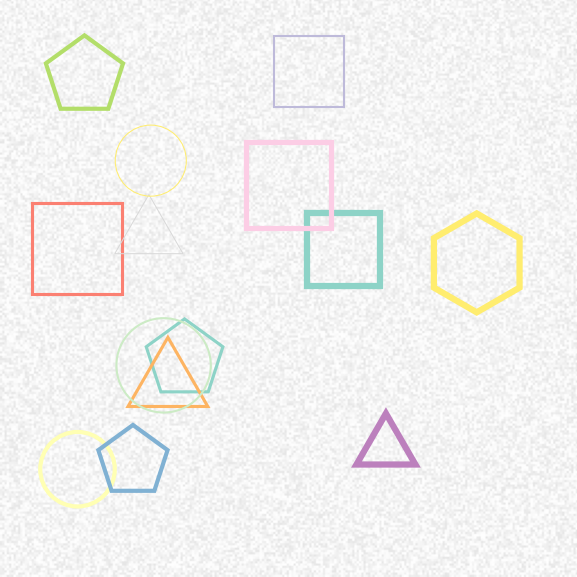[{"shape": "square", "thickness": 3, "radius": 0.32, "center": [0.595, 0.567]}, {"shape": "pentagon", "thickness": 1.5, "radius": 0.35, "center": [0.32, 0.377]}, {"shape": "circle", "thickness": 2, "radius": 0.32, "center": [0.134, 0.187]}, {"shape": "square", "thickness": 1, "radius": 0.3, "center": [0.535, 0.875]}, {"shape": "square", "thickness": 1.5, "radius": 0.39, "center": [0.133, 0.568]}, {"shape": "pentagon", "thickness": 2, "radius": 0.32, "center": [0.23, 0.2]}, {"shape": "triangle", "thickness": 1.5, "radius": 0.4, "center": [0.291, 0.335]}, {"shape": "pentagon", "thickness": 2, "radius": 0.35, "center": [0.146, 0.868]}, {"shape": "square", "thickness": 2.5, "radius": 0.37, "center": [0.499, 0.678]}, {"shape": "triangle", "thickness": 0.5, "radius": 0.34, "center": [0.258, 0.594]}, {"shape": "triangle", "thickness": 3, "radius": 0.29, "center": [0.668, 0.224]}, {"shape": "circle", "thickness": 1, "radius": 0.41, "center": [0.283, 0.366]}, {"shape": "hexagon", "thickness": 3, "radius": 0.43, "center": [0.826, 0.544]}, {"shape": "circle", "thickness": 0.5, "radius": 0.31, "center": [0.261, 0.721]}]